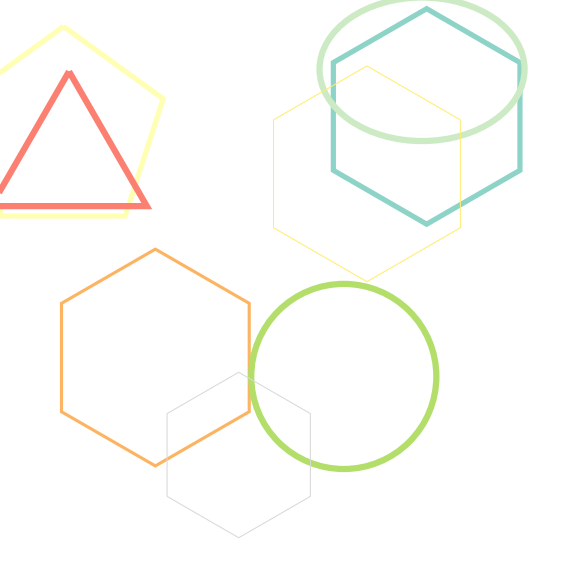[{"shape": "hexagon", "thickness": 2.5, "radius": 0.93, "center": [0.739, 0.797]}, {"shape": "pentagon", "thickness": 2.5, "radius": 0.91, "center": [0.11, 0.772]}, {"shape": "triangle", "thickness": 3, "radius": 0.78, "center": [0.12, 0.72]}, {"shape": "hexagon", "thickness": 1.5, "radius": 0.94, "center": [0.269, 0.38]}, {"shape": "circle", "thickness": 3, "radius": 0.8, "center": [0.595, 0.347]}, {"shape": "hexagon", "thickness": 0.5, "radius": 0.72, "center": [0.413, 0.211]}, {"shape": "oval", "thickness": 3, "radius": 0.89, "center": [0.731, 0.879]}, {"shape": "hexagon", "thickness": 0.5, "radius": 0.93, "center": [0.635, 0.698]}]